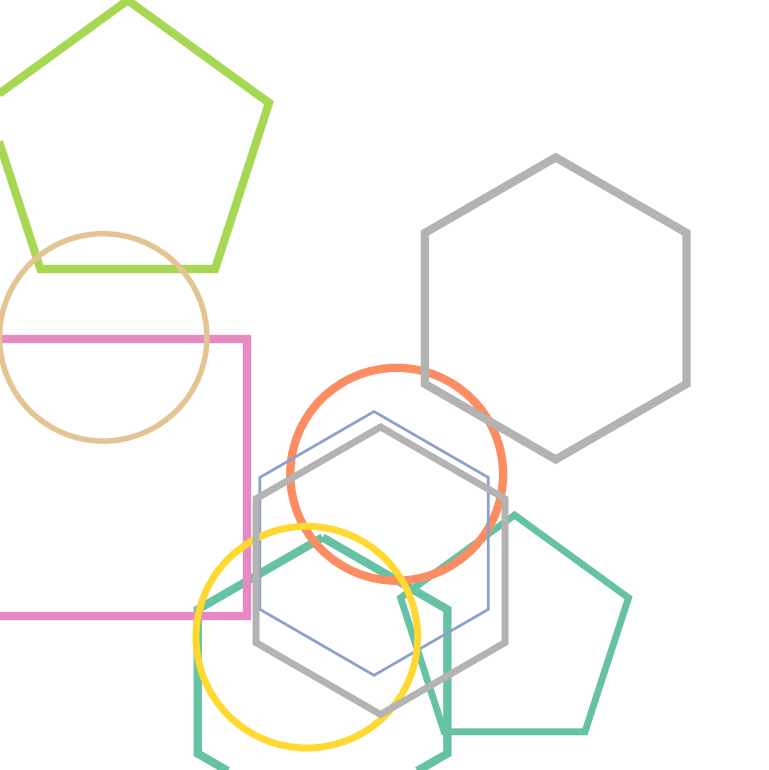[{"shape": "pentagon", "thickness": 2.5, "radius": 0.78, "center": [0.668, 0.176]}, {"shape": "hexagon", "thickness": 3, "radius": 0.94, "center": [0.419, 0.115]}, {"shape": "circle", "thickness": 3, "radius": 0.69, "center": [0.515, 0.384]}, {"shape": "hexagon", "thickness": 1, "radius": 0.86, "center": [0.486, 0.294]}, {"shape": "square", "thickness": 3, "radius": 0.9, "center": [0.141, 0.379]}, {"shape": "pentagon", "thickness": 3, "radius": 0.96, "center": [0.166, 0.807]}, {"shape": "circle", "thickness": 2.5, "radius": 0.72, "center": [0.398, 0.173]}, {"shape": "circle", "thickness": 2, "radius": 0.67, "center": [0.134, 0.562]}, {"shape": "hexagon", "thickness": 3, "radius": 0.98, "center": [0.722, 0.599]}, {"shape": "hexagon", "thickness": 2.5, "radius": 0.93, "center": [0.494, 0.259]}]